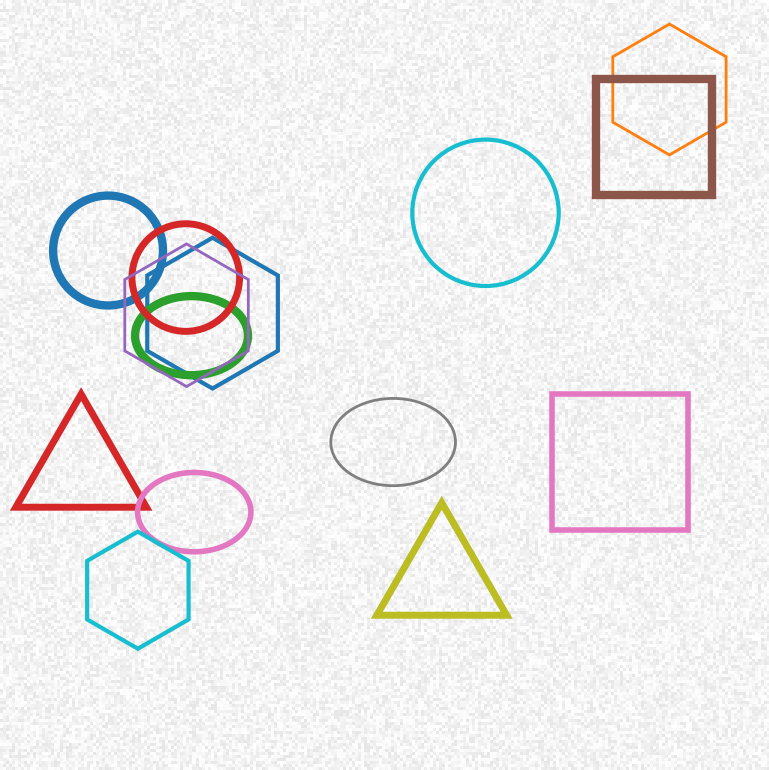[{"shape": "circle", "thickness": 3, "radius": 0.36, "center": [0.14, 0.675]}, {"shape": "hexagon", "thickness": 1.5, "radius": 0.49, "center": [0.276, 0.593]}, {"shape": "hexagon", "thickness": 1, "radius": 0.42, "center": [0.869, 0.884]}, {"shape": "oval", "thickness": 3, "radius": 0.37, "center": [0.249, 0.564]}, {"shape": "circle", "thickness": 2.5, "radius": 0.35, "center": [0.241, 0.64]}, {"shape": "triangle", "thickness": 2.5, "radius": 0.49, "center": [0.105, 0.39]}, {"shape": "hexagon", "thickness": 1, "radius": 0.46, "center": [0.242, 0.591]}, {"shape": "square", "thickness": 3, "radius": 0.38, "center": [0.849, 0.822]}, {"shape": "oval", "thickness": 2, "radius": 0.37, "center": [0.252, 0.335]}, {"shape": "square", "thickness": 2, "radius": 0.44, "center": [0.805, 0.4]}, {"shape": "oval", "thickness": 1, "radius": 0.4, "center": [0.511, 0.426]}, {"shape": "triangle", "thickness": 2.5, "radius": 0.49, "center": [0.574, 0.25]}, {"shape": "circle", "thickness": 1.5, "radius": 0.48, "center": [0.631, 0.724]}, {"shape": "hexagon", "thickness": 1.5, "radius": 0.38, "center": [0.179, 0.234]}]